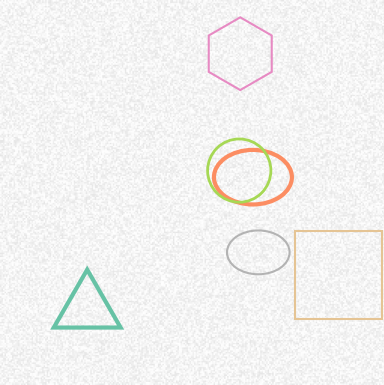[{"shape": "triangle", "thickness": 3, "radius": 0.5, "center": [0.226, 0.199]}, {"shape": "oval", "thickness": 3, "radius": 0.51, "center": [0.657, 0.54]}, {"shape": "hexagon", "thickness": 1.5, "radius": 0.47, "center": [0.624, 0.861]}, {"shape": "circle", "thickness": 2, "radius": 0.41, "center": [0.621, 0.557]}, {"shape": "square", "thickness": 1.5, "radius": 0.57, "center": [0.879, 0.286]}, {"shape": "oval", "thickness": 1.5, "radius": 0.41, "center": [0.671, 0.345]}]